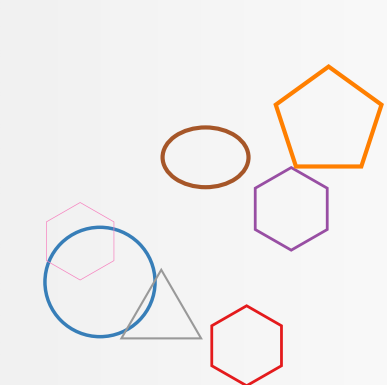[{"shape": "hexagon", "thickness": 2, "radius": 0.52, "center": [0.636, 0.102]}, {"shape": "circle", "thickness": 2.5, "radius": 0.71, "center": [0.258, 0.268]}, {"shape": "hexagon", "thickness": 2, "radius": 0.54, "center": [0.752, 0.458]}, {"shape": "pentagon", "thickness": 3, "radius": 0.72, "center": [0.848, 0.684]}, {"shape": "oval", "thickness": 3, "radius": 0.55, "center": [0.53, 0.591]}, {"shape": "hexagon", "thickness": 0.5, "radius": 0.5, "center": [0.207, 0.373]}, {"shape": "triangle", "thickness": 1.5, "radius": 0.59, "center": [0.416, 0.18]}]